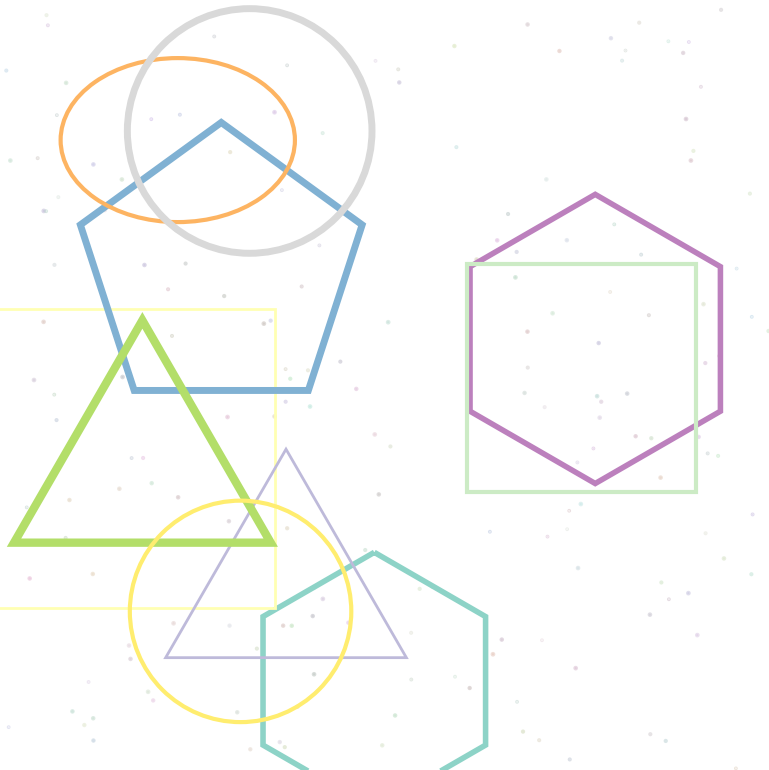[{"shape": "hexagon", "thickness": 2, "radius": 0.83, "center": [0.486, 0.116]}, {"shape": "square", "thickness": 1, "radius": 0.97, "center": [0.163, 0.405]}, {"shape": "triangle", "thickness": 1, "radius": 0.9, "center": [0.371, 0.236]}, {"shape": "pentagon", "thickness": 2.5, "radius": 0.96, "center": [0.287, 0.649]}, {"shape": "oval", "thickness": 1.5, "radius": 0.76, "center": [0.231, 0.818]}, {"shape": "triangle", "thickness": 3, "radius": 0.96, "center": [0.185, 0.391]}, {"shape": "circle", "thickness": 2.5, "radius": 0.79, "center": [0.324, 0.83]}, {"shape": "hexagon", "thickness": 2, "radius": 0.94, "center": [0.773, 0.56]}, {"shape": "square", "thickness": 1.5, "radius": 0.74, "center": [0.755, 0.509]}, {"shape": "circle", "thickness": 1.5, "radius": 0.72, "center": [0.312, 0.206]}]